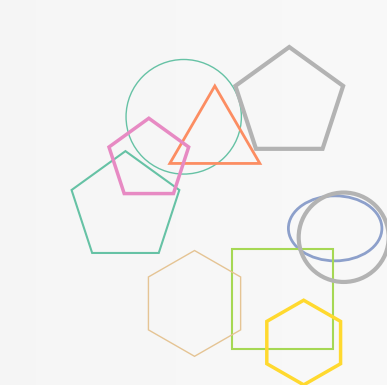[{"shape": "circle", "thickness": 1, "radius": 0.74, "center": [0.474, 0.697]}, {"shape": "pentagon", "thickness": 1.5, "radius": 0.73, "center": [0.324, 0.461]}, {"shape": "triangle", "thickness": 2, "radius": 0.67, "center": [0.554, 0.643]}, {"shape": "oval", "thickness": 2, "radius": 0.6, "center": [0.865, 0.407]}, {"shape": "pentagon", "thickness": 2.5, "radius": 0.54, "center": [0.384, 0.585]}, {"shape": "square", "thickness": 1.5, "radius": 0.66, "center": [0.729, 0.224]}, {"shape": "hexagon", "thickness": 2.5, "radius": 0.55, "center": [0.784, 0.11]}, {"shape": "hexagon", "thickness": 1, "radius": 0.69, "center": [0.502, 0.212]}, {"shape": "circle", "thickness": 3, "radius": 0.58, "center": [0.887, 0.384]}, {"shape": "pentagon", "thickness": 3, "radius": 0.73, "center": [0.747, 0.732]}]